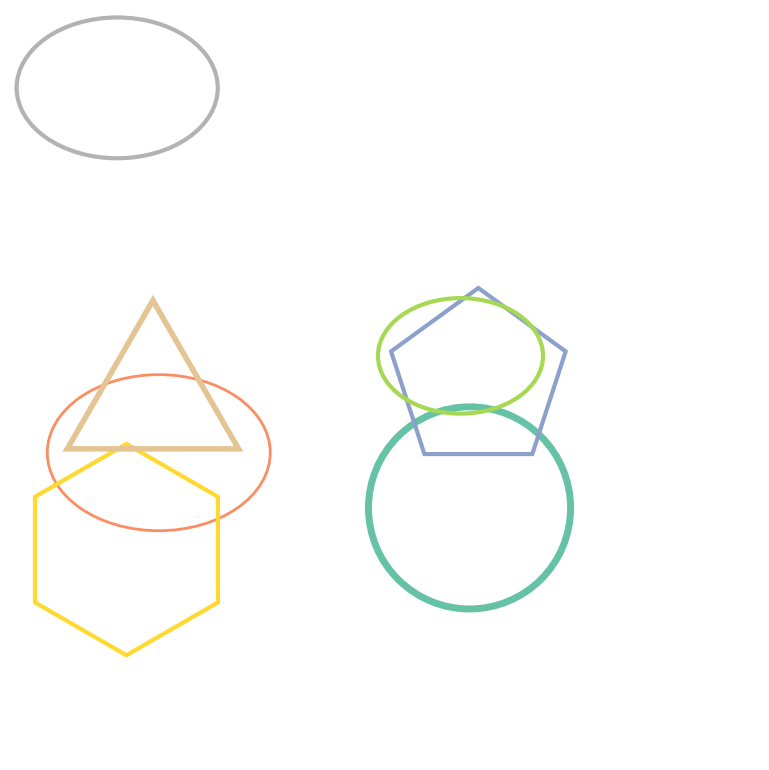[{"shape": "circle", "thickness": 2.5, "radius": 0.66, "center": [0.61, 0.34]}, {"shape": "oval", "thickness": 1, "radius": 0.72, "center": [0.206, 0.412]}, {"shape": "pentagon", "thickness": 1.5, "radius": 0.6, "center": [0.621, 0.507]}, {"shape": "oval", "thickness": 1.5, "radius": 0.54, "center": [0.598, 0.538]}, {"shape": "hexagon", "thickness": 1.5, "radius": 0.69, "center": [0.164, 0.286]}, {"shape": "triangle", "thickness": 2, "radius": 0.64, "center": [0.199, 0.481]}, {"shape": "oval", "thickness": 1.5, "radius": 0.65, "center": [0.152, 0.886]}]